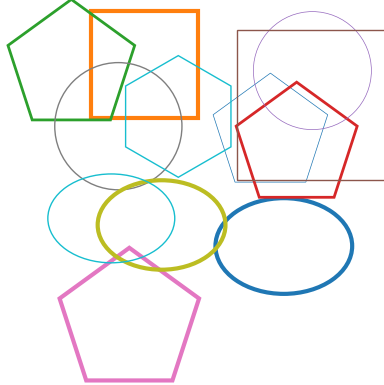[{"shape": "pentagon", "thickness": 0.5, "radius": 0.78, "center": [0.702, 0.654]}, {"shape": "oval", "thickness": 3, "radius": 0.89, "center": [0.737, 0.361]}, {"shape": "square", "thickness": 3, "radius": 0.69, "center": [0.374, 0.833]}, {"shape": "pentagon", "thickness": 2, "radius": 0.87, "center": [0.185, 0.828]}, {"shape": "pentagon", "thickness": 2, "radius": 0.83, "center": [0.771, 0.621]}, {"shape": "circle", "thickness": 0.5, "radius": 0.77, "center": [0.811, 0.817]}, {"shape": "square", "thickness": 1, "radius": 0.97, "center": [0.81, 0.728]}, {"shape": "pentagon", "thickness": 3, "radius": 0.95, "center": [0.336, 0.166]}, {"shape": "circle", "thickness": 1, "radius": 0.83, "center": [0.307, 0.672]}, {"shape": "oval", "thickness": 3, "radius": 0.83, "center": [0.42, 0.416]}, {"shape": "hexagon", "thickness": 1, "radius": 0.79, "center": [0.463, 0.698]}, {"shape": "oval", "thickness": 1, "radius": 0.82, "center": [0.289, 0.433]}]